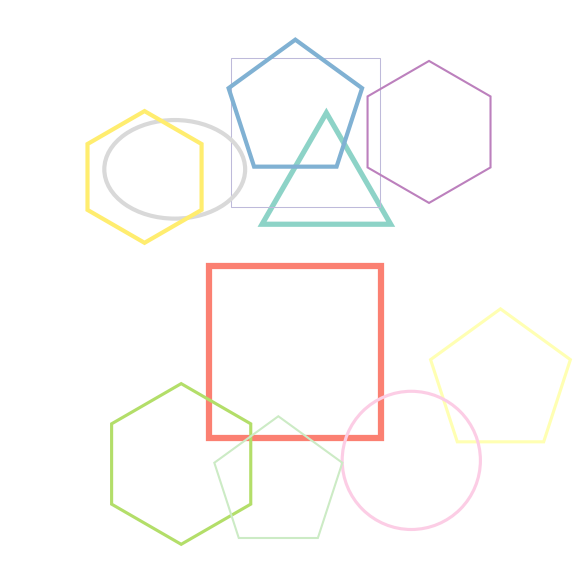[{"shape": "triangle", "thickness": 2.5, "radius": 0.64, "center": [0.565, 0.675]}, {"shape": "pentagon", "thickness": 1.5, "radius": 0.64, "center": [0.867, 0.337]}, {"shape": "square", "thickness": 0.5, "radius": 0.64, "center": [0.529, 0.769]}, {"shape": "square", "thickness": 3, "radius": 0.74, "center": [0.511, 0.39]}, {"shape": "pentagon", "thickness": 2, "radius": 0.61, "center": [0.511, 0.809]}, {"shape": "hexagon", "thickness": 1.5, "radius": 0.7, "center": [0.314, 0.196]}, {"shape": "circle", "thickness": 1.5, "radius": 0.6, "center": [0.712, 0.202]}, {"shape": "oval", "thickness": 2, "radius": 0.61, "center": [0.303, 0.706]}, {"shape": "hexagon", "thickness": 1, "radius": 0.61, "center": [0.743, 0.771]}, {"shape": "pentagon", "thickness": 1, "radius": 0.58, "center": [0.482, 0.162]}, {"shape": "hexagon", "thickness": 2, "radius": 0.57, "center": [0.25, 0.693]}]